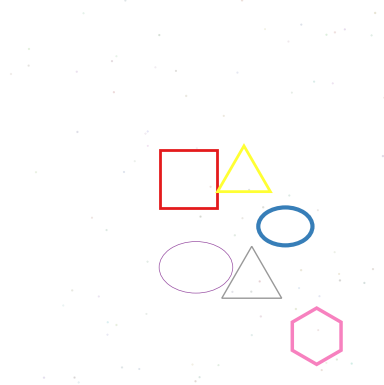[{"shape": "square", "thickness": 2, "radius": 0.37, "center": [0.49, 0.535]}, {"shape": "oval", "thickness": 3, "radius": 0.35, "center": [0.741, 0.412]}, {"shape": "oval", "thickness": 0.5, "radius": 0.48, "center": [0.509, 0.306]}, {"shape": "triangle", "thickness": 2, "radius": 0.4, "center": [0.634, 0.542]}, {"shape": "hexagon", "thickness": 2.5, "radius": 0.37, "center": [0.823, 0.127]}, {"shape": "triangle", "thickness": 1, "radius": 0.45, "center": [0.654, 0.27]}]